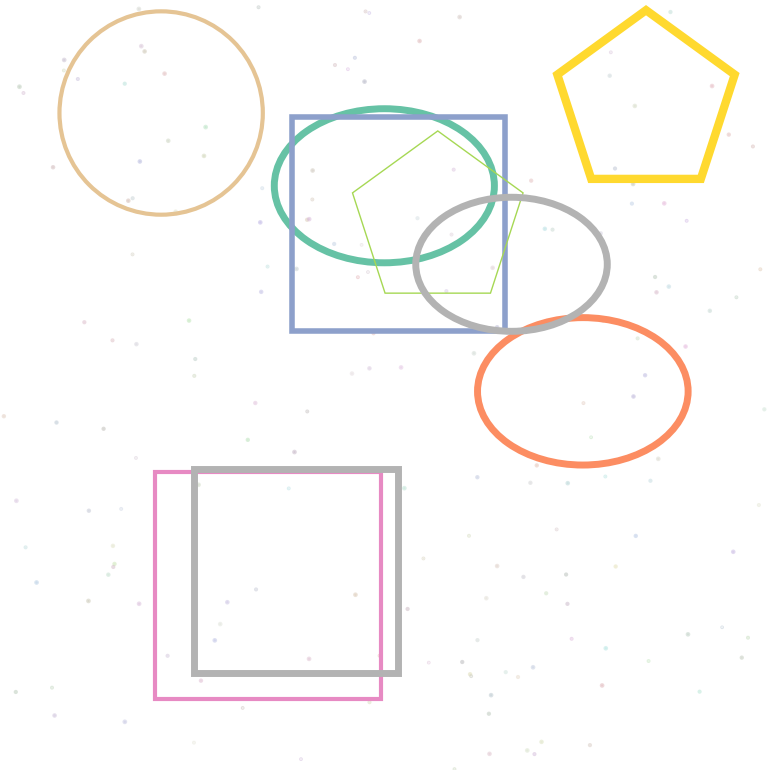[{"shape": "oval", "thickness": 2.5, "radius": 0.71, "center": [0.499, 0.759]}, {"shape": "oval", "thickness": 2.5, "radius": 0.68, "center": [0.757, 0.492]}, {"shape": "square", "thickness": 2, "radius": 0.69, "center": [0.518, 0.709]}, {"shape": "square", "thickness": 1.5, "radius": 0.74, "center": [0.348, 0.24]}, {"shape": "pentagon", "thickness": 0.5, "radius": 0.58, "center": [0.569, 0.713]}, {"shape": "pentagon", "thickness": 3, "radius": 0.61, "center": [0.839, 0.866]}, {"shape": "circle", "thickness": 1.5, "radius": 0.66, "center": [0.209, 0.853]}, {"shape": "oval", "thickness": 2.5, "radius": 0.62, "center": [0.664, 0.657]}, {"shape": "square", "thickness": 2.5, "radius": 0.66, "center": [0.384, 0.258]}]